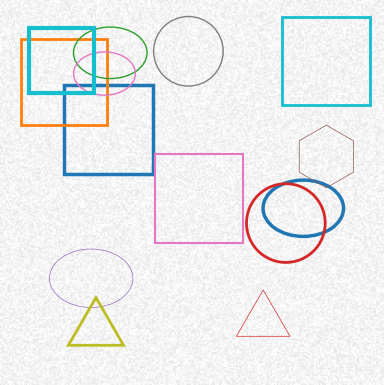[{"shape": "square", "thickness": 2.5, "radius": 0.58, "center": [0.281, 0.664]}, {"shape": "oval", "thickness": 2.5, "radius": 0.52, "center": [0.788, 0.459]}, {"shape": "square", "thickness": 2, "radius": 0.56, "center": [0.165, 0.787]}, {"shape": "oval", "thickness": 1, "radius": 0.48, "center": [0.286, 0.863]}, {"shape": "triangle", "thickness": 0.5, "radius": 0.4, "center": [0.684, 0.167]}, {"shape": "circle", "thickness": 2, "radius": 0.51, "center": [0.742, 0.421]}, {"shape": "oval", "thickness": 0.5, "radius": 0.54, "center": [0.237, 0.277]}, {"shape": "hexagon", "thickness": 0.5, "radius": 0.41, "center": [0.848, 0.594]}, {"shape": "oval", "thickness": 1, "radius": 0.4, "center": [0.271, 0.809]}, {"shape": "square", "thickness": 1.5, "radius": 0.57, "center": [0.517, 0.484]}, {"shape": "circle", "thickness": 1, "radius": 0.45, "center": [0.489, 0.867]}, {"shape": "triangle", "thickness": 2, "radius": 0.41, "center": [0.249, 0.144]}, {"shape": "square", "thickness": 3, "radius": 0.42, "center": [0.161, 0.843]}, {"shape": "square", "thickness": 2, "radius": 0.57, "center": [0.848, 0.842]}]